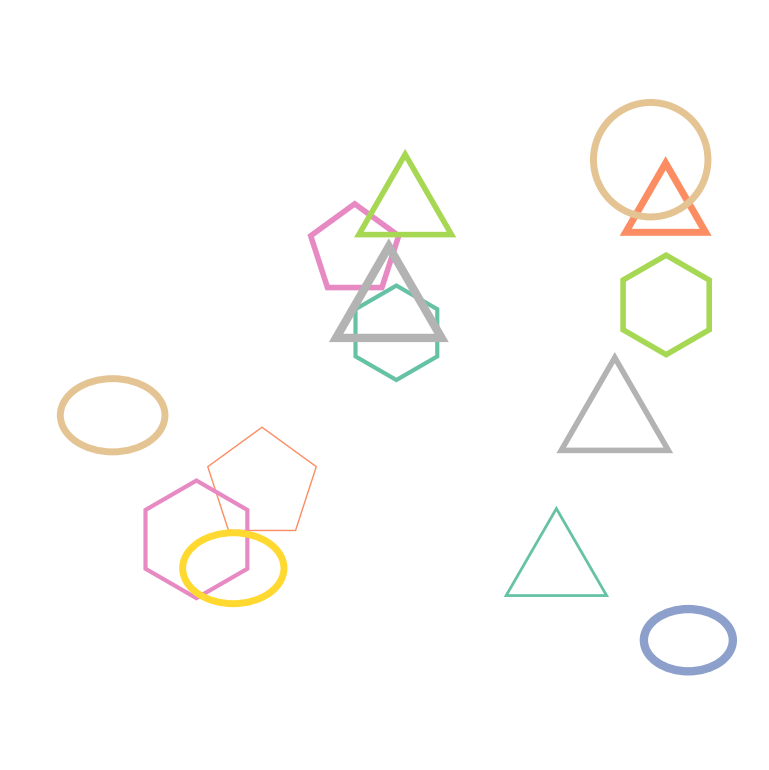[{"shape": "triangle", "thickness": 1, "radius": 0.38, "center": [0.723, 0.264]}, {"shape": "hexagon", "thickness": 1.5, "radius": 0.31, "center": [0.515, 0.568]}, {"shape": "pentagon", "thickness": 0.5, "radius": 0.37, "center": [0.34, 0.371]}, {"shape": "triangle", "thickness": 2.5, "radius": 0.3, "center": [0.864, 0.728]}, {"shape": "oval", "thickness": 3, "radius": 0.29, "center": [0.894, 0.169]}, {"shape": "hexagon", "thickness": 1.5, "radius": 0.38, "center": [0.255, 0.3]}, {"shape": "pentagon", "thickness": 2, "radius": 0.3, "center": [0.461, 0.675]}, {"shape": "triangle", "thickness": 2, "radius": 0.35, "center": [0.526, 0.73]}, {"shape": "hexagon", "thickness": 2, "radius": 0.32, "center": [0.865, 0.604]}, {"shape": "oval", "thickness": 2.5, "radius": 0.33, "center": [0.303, 0.262]}, {"shape": "oval", "thickness": 2.5, "radius": 0.34, "center": [0.146, 0.461]}, {"shape": "circle", "thickness": 2.5, "radius": 0.37, "center": [0.845, 0.793]}, {"shape": "triangle", "thickness": 2, "radius": 0.4, "center": [0.798, 0.455]}, {"shape": "triangle", "thickness": 3, "radius": 0.4, "center": [0.505, 0.601]}]